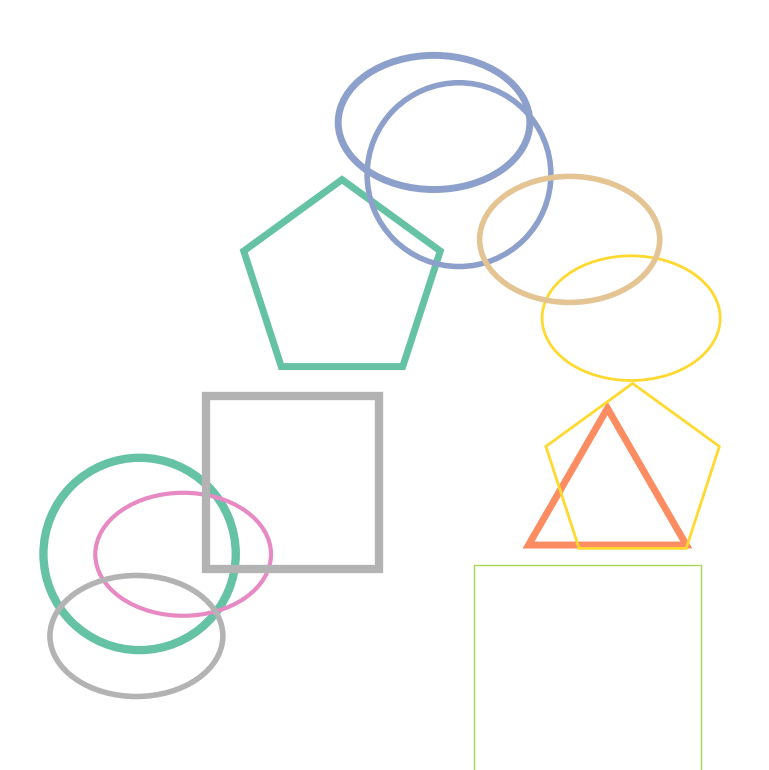[{"shape": "circle", "thickness": 3, "radius": 0.62, "center": [0.181, 0.281]}, {"shape": "pentagon", "thickness": 2.5, "radius": 0.67, "center": [0.444, 0.633]}, {"shape": "triangle", "thickness": 2.5, "radius": 0.59, "center": [0.789, 0.351]}, {"shape": "oval", "thickness": 2.5, "radius": 0.62, "center": [0.564, 0.841]}, {"shape": "circle", "thickness": 2, "radius": 0.6, "center": [0.596, 0.773]}, {"shape": "oval", "thickness": 1.5, "radius": 0.57, "center": [0.238, 0.28]}, {"shape": "square", "thickness": 0.5, "radius": 0.74, "center": [0.763, 0.12]}, {"shape": "oval", "thickness": 1, "radius": 0.58, "center": [0.82, 0.587]}, {"shape": "pentagon", "thickness": 1, "radius": 0.59, "center": [0.822, 0.384]}, {"shape": "oval", "thickness": 2, "radius": 0.58, "center": [0.74, 0.689]}, {"shape": "oval", "thickness": 2, "radius": 0.56, "center": [0.177, 0.174]}, {"shape": "square", "thickness": 3, "radius": 0.56, "center": [0.38, 0.373]}]